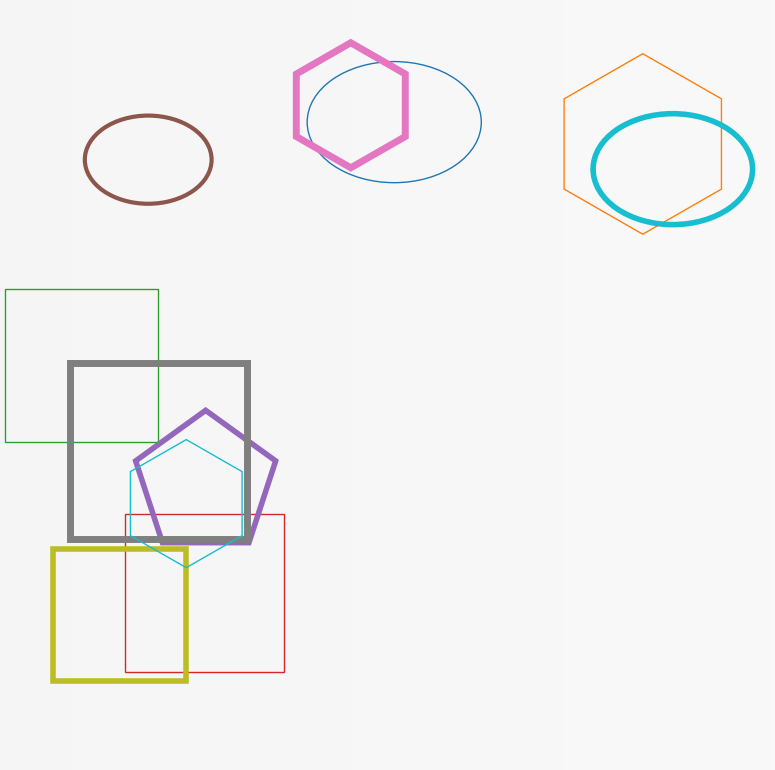[{"shape": "oval", "thickness": 0.5, "radius": 0.56, "center": [0.509, 0.841]}, {"shape": "hexagon", "thickness": 0.5, "radius": 0.59, "center": [0.829, 0.813]}, {"shape": "square", "thickness": 0.5, "radius": 0.5, "center": [0.105, 0.525]}, {"shape": "square", "thickness": 0.5, "radius": 0.51, "center": [0.264, 0.23]}, {"shape": "pentagon", "thickness": 2, "radius": 0.47, "center": [0.265, 0.372]}, {"shape": "oval", "thickness": 1.5, "radius": 0.41, "center": [0.191, 0.793]}, {"shape": "hexagon", "thickness": 2.5, "radius": 0.41, "center": [0.453, 0.863]}, {"shape": "square", "thickness": 2.5, "radius": 0.57, "center": [0.204, 0.415]}, {"shape": "square", "thickness": 2, "radius": 0.43, "center": [0.155, 0.202]}, {"shape": "hexagon", "thickness": 0.5, "radius": 0.42, "center": [0.24, 0.346]}, {"shape": "oval", "thickness": 2, "radius": 0.51, "center": [0.868, 0.78]}]